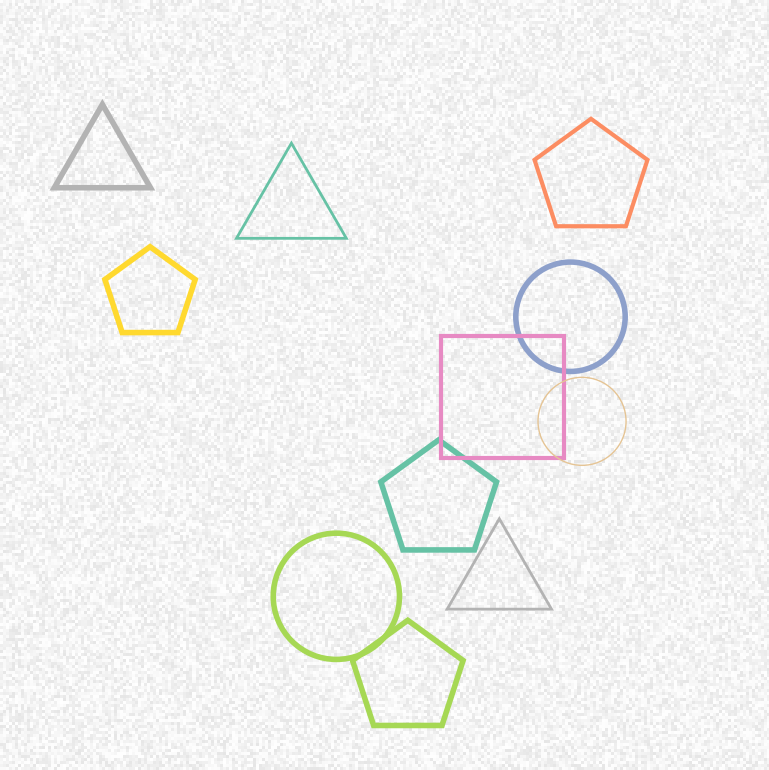[{"shape": "pentagon", "thickness": 2, "radius": 0.39, "center": [0.57, 0.35]}, {"shape": "triangle", "thickness": 1, "radius": 0.41, "center": [0.378, 0.732]}, {"shape": "pentagon", "thickness": 1.5, "radius": 0.39, "center": [0.768, 0.769]}, {"shape": "circle", "thickness": 2, "radius": 0.36, "center": [0.741, 0.589]}, {"shape": "square", "thickness": 1.5, "radius": 0.4, "center": [0.653, 0.485]}, {"shape": "circle", "thickness": 2, "radius": 0.41, "center": [0.437, 0.226]}, {"shape": "pentagon", "thickness": 2, "radius": 0.38, "center": [0.53, 0.119]}, {"shape": "pentagon", "thickness": 2, "radius": 0.31, "center": [0.195, 0.618]}, {"shape": "circle", "thickness": 0.5, "radius": 0.29, "center": [0.756, 0.453]}, {"shape": "triangle", "thickness": 2, "radius": 0.36, "center": [0.133, 0.792]}, {"shape": "triangle", "thickness": 1, "radius": 0.39, "center": [0.648, 0.248]}]